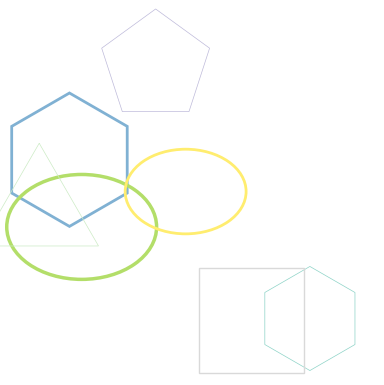[{"shape": "hexagon", "thickness": 0.5, "radius": 0.68, "center": [0.805, 0.173]}, {"shape": "pentagon", "thickness": 0.5, "radius": 0.74, "center": [0.404, 0.829]}, {"shape": "hexagon", "thickness": 2, "radius": 0.87, "center": [0.18, 0.585]}, {"shape": "oval", "thickness": 2.5, "radius": 0.97, "center": [0.212, 0.411]}, {"shape": "square", "thickness": 1, "radius": 0.68, "center": [0.654, 0.168]}, {"shape": "triangle", "thickness": 0.5, "radius": 0.89, "center": [0.102, 0.45]}, {"shape": "oval", "thickness": 2, "radius": 0.79, "center": [0.482, 0.503]}]